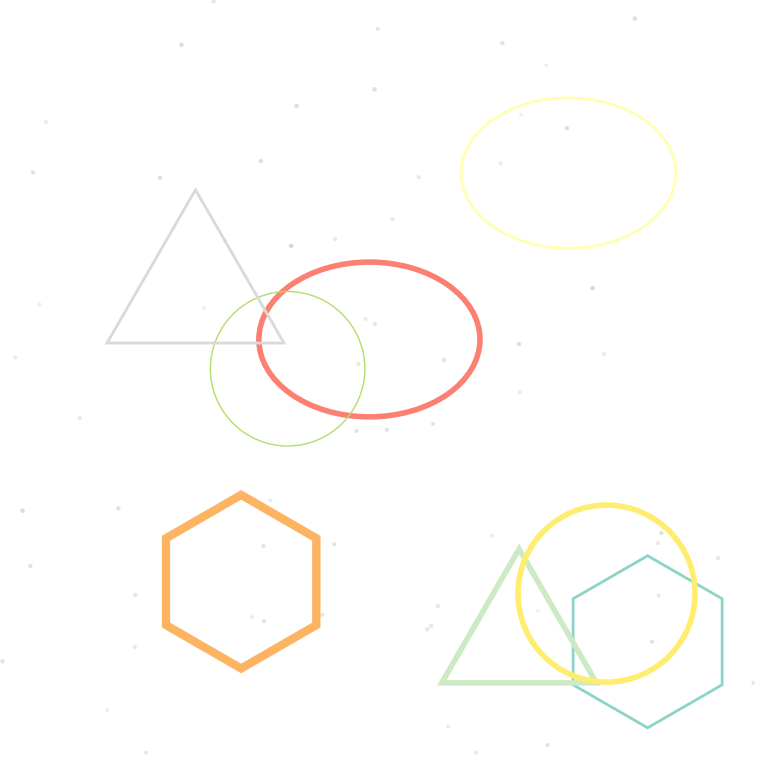[{"shape": "hexagon", "thickness": 1, "radius": 0.56, "center": [0.841, 0.167]}, {"shape": "oval", "thickness": 1, "radius": 0.7, "center": [0.738, 0.775]}, {"shape": "oval", "thickness": 2, "radius": 0.72, "center": [0.48, 0.559]}, {"shape": "hexagon", "thickness": 3, "radius": 0.56, "center": [0.313, 0.245]}, {"shape": "circle", "thickness": 0.5, "radius": 0.5, "center": [0.374, 0.521]}, {"shape": "triangle", "thickness": 1, "radius": 0.66, "center": [0.254, 0.621]}, {"shape": "triangle", "thickness": 2, "radius": 0.58, "center": [0.674, 0.171]}, {"shape": "circle", "thickness": 2, "radius": 0.57, "center": [0.788, 0.229]}]